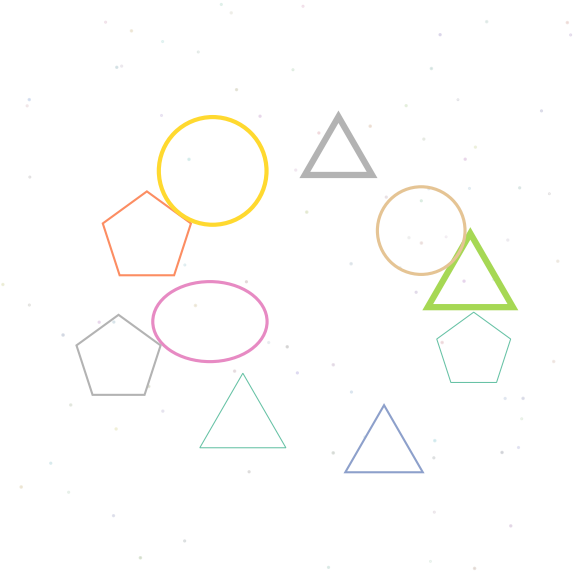[{"shape": "pentagon", "thickness": 0.5, "radius": 0.34, "center": [0.82, 0.391]}, {"shape": "triangle", "thickness": 0.5, "radius": 0.43, "center": [0.421, 0.267]}, {"shape": "pentagon", "thickness": 1, "radius": 0.4, "center": [0.254, 0.587]}, {"shape": "triangle", "thickness": 1, "radius": 0.39, "center": [0.665, 0.22]}, {"shape": "oval", "thickness": 1.5, "radius": 0.49, "center": [0.364, 0.442]}, {"shape": "triangle", "thickness": 3, "radius": 0.43, "center": [0.814, 0.51]}, {"shape": "circle", "thickness": 2, "radius": 0.47, "center": [0.368, 0.703]}, {"shape": "circle", "thickness": 1.5, "radius": 0.38, "center": [0.729, 0.6]}, {"shape": "pentagon", "thickness": 1, "radius": 0.38, "center": [0.205, 0.377]}, {"shape": "triangle", "thickness": 3, "radius": 0.34, "center": [0.586, 0.73]}]